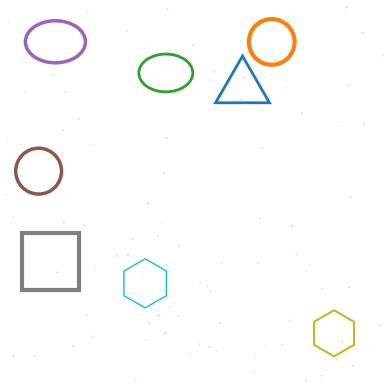[{"shape": "triangle", "thickness": 2, "radius": 0.4, "center": [0.63, 0.774]}, {"shape": "circle", "thickness": 3, "radius": 0.3, "center": [0.706, 0.891]}, {"shape": "oval", "thickness": 2, "radius": 0.35, "center": [0.431, 0.81]}, {"shape": "oval", "thickness": 2.5, "radius": 0.39, "center": [0.144, 0.891]}, {"shape": "circle", "thickness": 2.5, "radius": 0.3, "center": [0.1, 0.555]}, {"shape": "square", "thickness": 3, "radius": 0.37, "center": [0.131, 0.321]}, {"shape": "hexagon", "thickness": 1.5, "radius": 0.3, "center": [0.868, 0.134]}, {"shape": "hexagon", "thickness": 1, "radius": 0.32, "center": [0.377, 0.264]}]